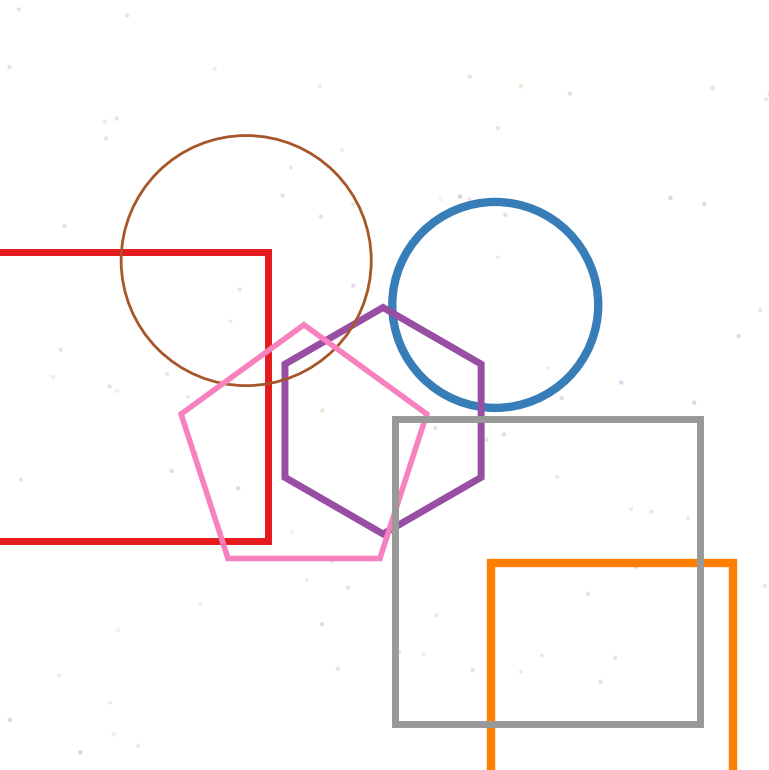[{"shape": "square", "thickness": 2.5, "radius": 0.94, "center": [0.16, 0.485]}, {"shape": "circle", "thickness": 3, "radius": 0.67, "center": [0.643, 0.604]}, {"shape": "hexagon", "thickness": 2.5, "radius": 0.74, "center": [0.497, 0.454]}, {"shape": "square", "thickness": 3, "radius": 0.78, "center": [0.794, 0.112]}, {"shape": "circle", "thickness": 1, "radius": 0.81, "center": [0.32, 0.662]}, {"shape": "pentagon", "thickness": 2, "radius": 0.84, "center": [0.395, 0.41]}, {"shape": "square", "thickness": 2.5, "radius": 0.99, "center": [0.711, 0.257]}]